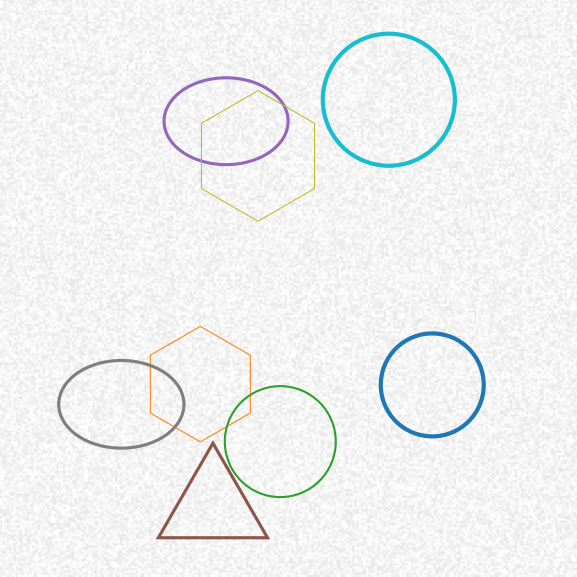[{"shape": "circle", "thickness": 2, "radius": 0.45, "center": [0.748, 0.333]}, {"shape": "hexagon", "thickness": 0.5, "radius": 0.5, "center": [0.347, 0.334]}, {"shape": "circle", "thickness": 1, "radius": 0.48, "center": [0.485, 0.234]}, {"shape": "oval", "thickness": 1.5, "radius": 0.54, "center": [0.392, 0.789]}, {"shape": "triangle", "thickness": 1.5, "radius": 0.55, "center": [0.369, 0.123]}, {"shape": "oval", "thickness": 1.5, "radius": 0.54, "center": [0.21, 0.299]}, {"shape": "hexagon", "thickness": 0.5, "radius": 0.57, "center": [0.447, 0.729]}, {"shape": "circle", "thickness": 2, "radius": 0.57, "center": [0.673, 0.826]}]